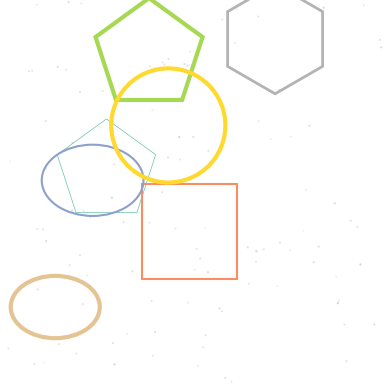[{"shape": "pentagon", "thickness": 0.5, "radius": 0.67, "center": [0.276, 0.557]}, {"shape": "square", "thickness": 1.5, "radius": 0.61, "center": [0.492, 0.399]}, {"shape": "oval", "thickness": 1.5, "radius": 0.66, "center": [0.241, 0.532]}, {"shape": "pentagon", "thickness": 3, "radius": 0.73, "center": [0.387, 0.859]}, {"shape": "circle", "thickness": 3, "radius": 0.74, "center": [0.437, 0.674]}, {"shape": "oval", "thickness": 3, "radius": 0.58, "center": [0.144, 0.203]}, {"shape": "hexagon", "thickness": 2, "radius": 0.71, "center": [0.715, 0.899]}]